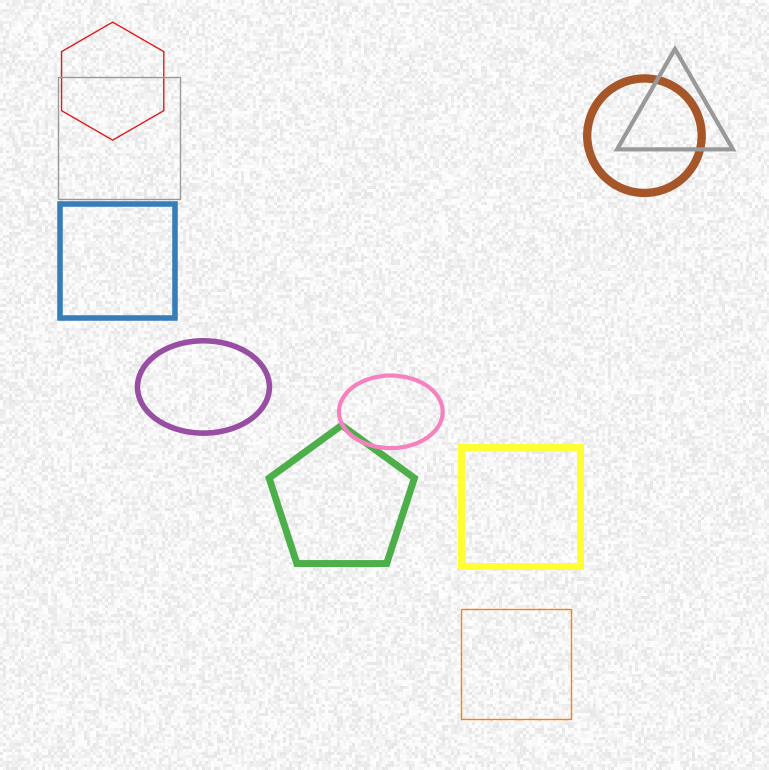[{"shape": "hexagon", "thickness": 0.5, "radius": 0.38, "center": [0.146, 0.895]}, {"shape": "square", "thickness": 2, "radius": 0.37, "center": [0.153, 0.661]}, {"shape": "pentagon", "thickness": 2.5, "radius": 0.5, "center": [0.444, 0.348]}, {"shape": "oval", "thickness": 2, "radius": 0.43, "center": [0.264, 0.497]}, {"shape": "square", "thickness": 0.5, "radius": 0.36, "center": [0.67, 0.137]}, {"shape": "square", "thickness": 2.5, "radius": 0.39, "center": [0.676, 0.342]}, {"shape": "circle", "thickness": 3, "radius": 0.37, "center": [0.837, 0.824]}, {"shape": "oval", "thickness": 1.5, "radius": 0.34, "center": [0.508, 0.465]}, {"shape": "triangle", "thickness": 1.5, "radius": 0.43, "center": [0.877, 0.849]}, {"shape": "square", "thickness": 0.5, "radius": 0.4, "center": [0.154, 0.821]}]